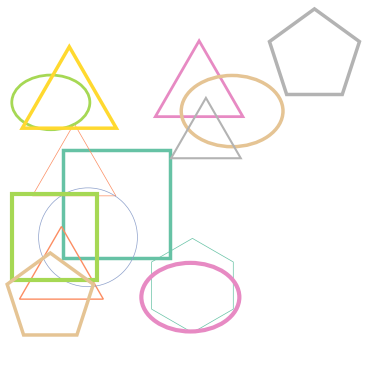[{"shape": "square", "thickness": 2.5, "radius": 0.7, "center": [0.302, 0.47]}, {"shape": "hexagon", "thickness": 0.5, "radius": 0.61, "center": [0.5, 0.258]}, {"shape": "triangle", "thickness": 1, "radius": 0.63, "center": [0.16, 0.286]}, {"shape": "triangle", "thickness": 0.5, "radius": 0.63, "center": [0.193, 0.554]}, {"shape": "circle", "thickness": 0.5, "radius": 0.64, "center": [0.229, 0.384]}, {"shape": "oval", "thickness": 3, "radius": 0.64, "center": [0.494, 0.228]}, {"shape": "triangle", "thickness": 2, "radius": 0.66, "center": [0.517, 0.763]}, {"shape": "square", "thickness": 3, "radius": 0.56, "center": [0.142, 0.385]}, {"shape": "oval", "thickness": 2, "radius": 0.51, "center": [0.132, 0.734]}, {"shape": "triangle", "thickness": 2.5, "radius": 0.71, "center": [0.18, 0.738]}, {"shape": "oval", "thickness": 2.5, "radius": 0.66, "center": [0.603, 0.711]}, {"shape": "pentagon", "thickness": 2.5, "radius": 0.59, "center": [0.131, 0.225]}, {"shape": "pentagon", "thickness": 2.5, "radius": 0.61, "center": [0.817, 0.854]}, {"shape": "triangle", "thickness": 1.5, "radius": 0.52, "center": [0.535, 0.641]}]